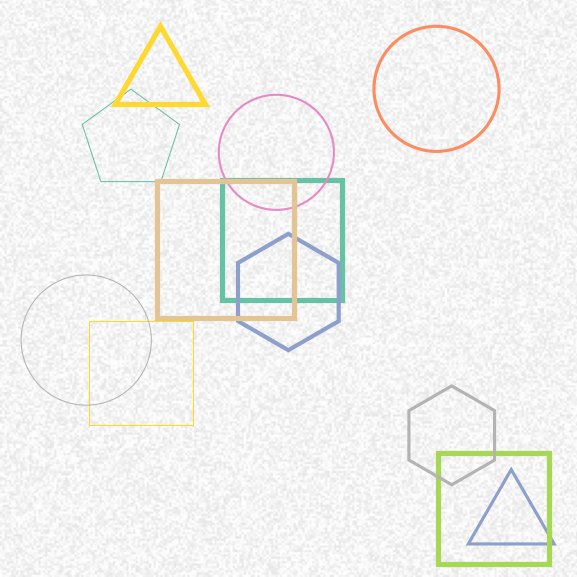[{"shape": "square", "thickness": 2.5, "radius": 0.52, "center": [0.489, 0.583]}, {"shape": "pentagon", "thickness": 0.5, "radius": 0.44, "center": [0.227, 0.756]}, {"shape": "circle", "thickness": 1.5, "radius": 0.54, "center": [0.756, 0.845]}, {"shape": "triangle", "thickness": 1.5, "radius": 0.43, "center": [0.885, 0.1]}, {"shape": "hexagon", "thickness": 2, "radius": 0.5, "center": [0.499, 0.493]}, {"shape": "circle", "thickness": 1, "radius": 0.5, "center": [0.479, 0.735]}, {"shape": "square", "thickness": 2.5, "radius": 0.48, "center": [0.854, 0.119]}, {"shape": "triangle", "thickness": 2.5, "radius": 0.45, "center": [0.278, 0.863]}, {"shape": "square", "thickness": 0.5, "radius": 0.45, "center": [0.244, 0.353]}, {"shape": "square", "thickness": 2.5, "radius": 0.59, "center": [0.391, 0.567]}, {"shape": "circle", "thickness": 0.5, "radius": 0.56, "center": [0.149, 0.41]}, {"shape": "hexagon", "thickness": 1.5, "radius": 0.43, "center": [0.782, 0.245]}]